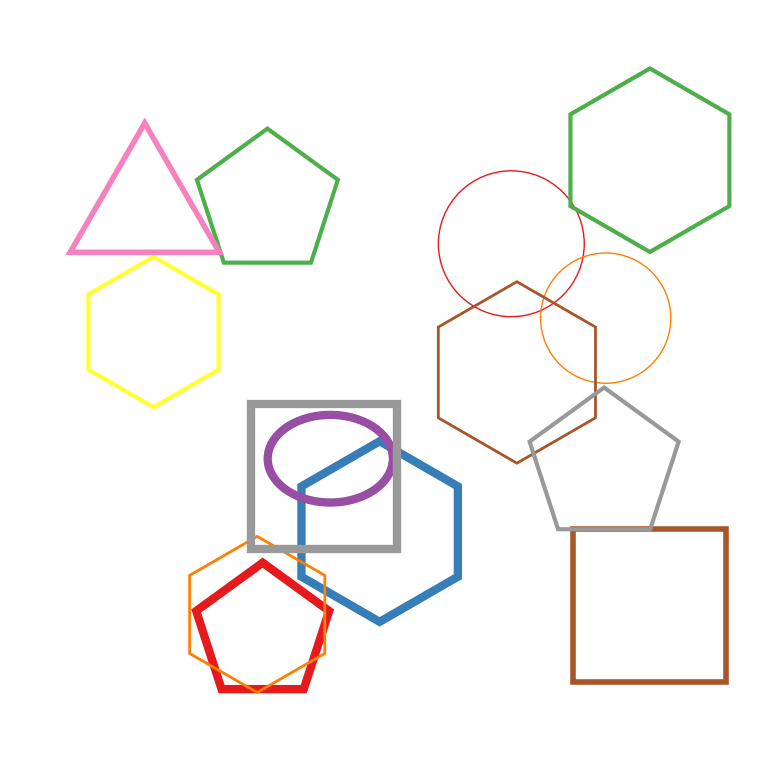[{"shape": "circle", "thickness": 0.5, "radius": 0.47, "center": [0.664, 0.683]}, {"shape": "pentagon", "thickness": 3, "radius": 0.45, "center": [0.341, 0.178]}, {"shape": "hexagon", "thickness": 3, "radius": 0.59, "center": [0.493, 0.31]}, {"shape": "hexagon", "thickness": 1.5, "radius": 0.6, "center": [0.844, 0.792]}, {"shape": "pentagon", "thickness": 1.5, "radius": 0.48, "center": [0.347, 0.737]}, {"shape": "oval", "thickness": 3, "radius": 0.41, "center": [0.429, 0.404]}, {"shape": "circle", "thickness": 0.5, "radius": 0.42, "center": [0.787, 0.587]}, {"shape": "hexagon", "thickness": 1, "radius": 0.51, "center": [0.334, 0.202]}, {"shape": "hexagon", "thickness": 1.5, "radius": 0.49, "center": [0.199, 0.569]}, {"shape": "hexagon", "thickness": 1, "radius": 0.59, "center": [0.671, 0.516]}, {"shape": "square", "thickness": 2, "radius": 0.5, "center": [0.844, 0.214]}, {"shape": "triangle", "thickness": 2, "radius": 0.56, "center": [0.188, 0.728]}, {"shape": "pentagon", "thickness": 1.5, "radius": 0.51, "center": [0.785, 0.395]}, {"shape": "square", "thickness": 3, "radius": 0.47, "center": [0.421, 0.381]}]